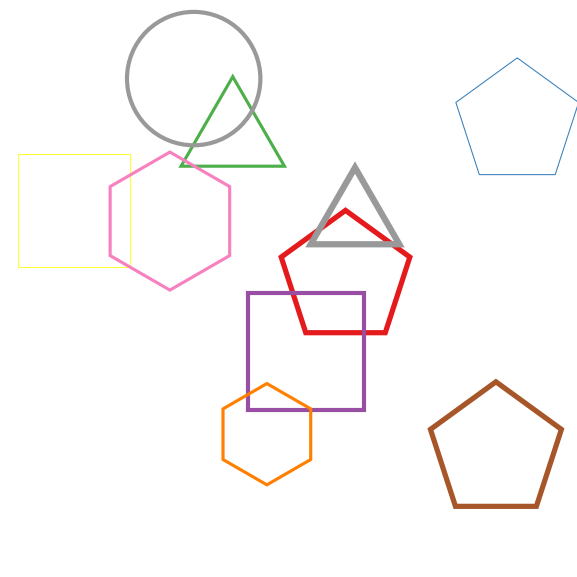[{"shape": "pentagon", "thickness": 2.5, "radius": 0.59, "center": [0.598, 0.518]}, {"shape": "pentagon", "thickness": 0.5, "radius": 0.56, "center": [0.896, 0.787]}, {"shape": "triangle", "thickness": 1.5, "radius": 0.52, "center": [0.403, 0.763]}, {"shape": "square", "thickness": 2, "radius": 0.5, "center": [0.53, 0.39]}, {"shape": "hexagon", "thickness": 1.5, "radius": 0.44, "center": [0.462, 0.247]}, {"shape": "square", "thickness": 0.5, "radius": 0.49, "center": [0.128, 0.635]}, {"shape": "pentagon", "thickness": 2.5, "radius": 0.6, "center": [0.859, 0.219]}, {"shape": "hexagon", "thickness": 1.5, "radius": 0.6, "center": [0.294, 0.616]}, {"shape": "triangle", "thickness": 3, "radius": 0.44, "center": [0.615, 0.62]}, {"shape": "circle", "thickness": 2, "radius": 0.58, "center": [0.335, 0.863]}]